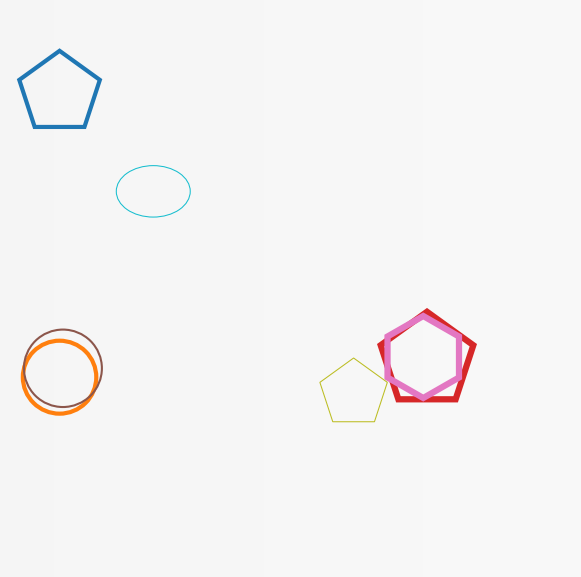[{"shape": "pentagon", "thickness": 2, "radius": 0.36, "center": [0.102, 0.838]}, {"shape": "circle", "thickness": 2, "radius": 0.32, "center": [0.102, 0.346]}, {"shape": "pentagon", "thickness": 3, "radius": 0.42, "center": [0.735, 0.375]}, {"shape": "circle", "thickness": 1, "radius": 0.34, "center": [0.108, 0.361]}, {"shape": "hexagon", "thickness": 3, "radius": 0.35, "center": [0.728, 0.381]}, {"shape": "pentagon", "thickness": 0.5, "radius": 0.31, "center": [0.608, 0.318]}, {"shape": "oval", "thickness": 0.5, "radius": 0.32, "center": [0.264, 0.668]}]